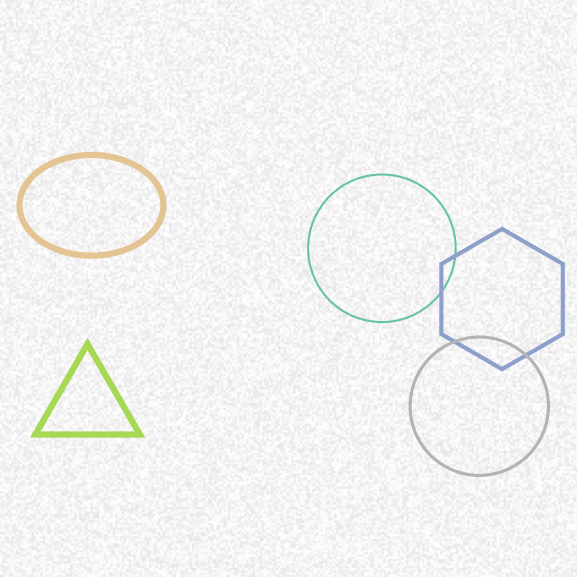[{"shape": "circle", "thickness": 1, "radius": 0.64, "center": [0.661, 0.569]}, {"shape": "hexagon", "thickness": 2, "radius": 0.61, "center": [0.869, 0.481]}, {"shape": "triangle", "thickness": 3, "radius": 0.52, "center": [0.152, 0.299]}, {"shape": "oval", "thickness": 3, "radius": 0.62, "center": [0.158, 0.644]}, {"shape": "circle", "thickness": 1.5, "radius": 0.6, "center": [0.83, 0.296]}]